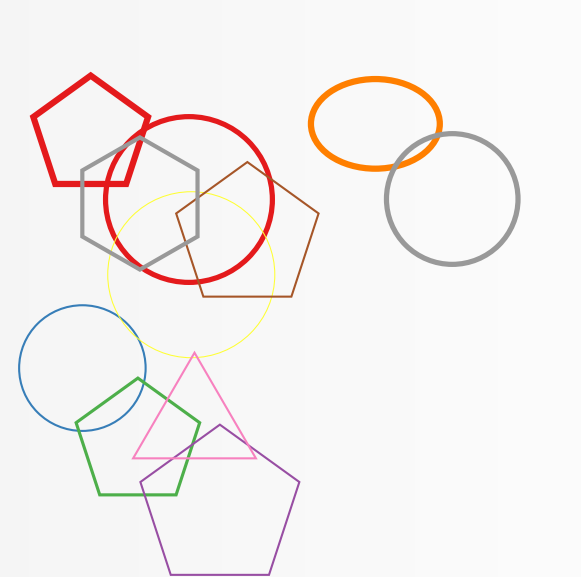[{"shape": "circle", "thickness": 2.5, "radius": 0.72, "center": [0.325, 0.654]}, {"shape": "pentagon", "thickness": 3, "radius": 0.52, "center": [0.156, 0.764]}, {"shape": "circle", "thickness": 1, "radius": 0.54, "center": [0.142, 0.362]}, {"shape": "pentagon", "thickness": 1.5, "radius": 0.56, "center": [0.237, 0.233]}, {"shape": "pentagon", "thickness": 1, "radius": 0.72, "center": [0.378, 0.12]}, {"shape": "oval", "thickness": 3, "radius": 0.55, "center": [0.646, 0.785]}, {"shape": "circle", "thickness": 0.5, "radius": 0.72, "center": [0.329, 0.523]}, {"shape": "pentagon", "thickness": 1, "radius": 0.64, "center": [0.426, 0.59]}, {"shape": "triangle", "thickness": 1, "radius": 0.61, "center": [0.335, 0.266]}, {"shape": "circle", "thickness": 2.5, "radius": 0.57, "center": [0.778, 0.655]}, {"shape": "hexagon", "thickness": 2, "radius": 0.57, "center": [0.241, 0.647]}]